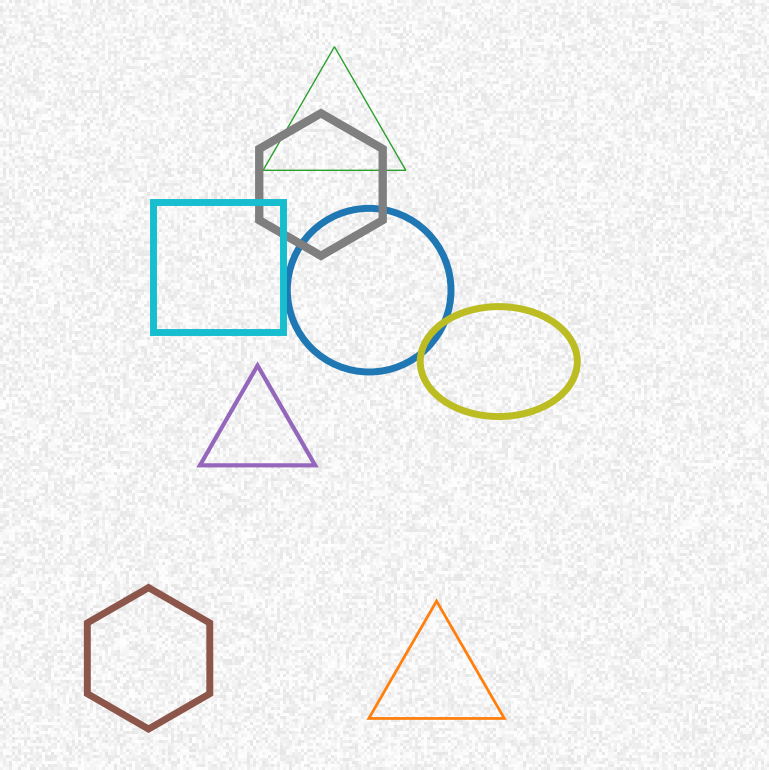[{"shape": "circle", "thickness": 2.5, "radius": 0.53, "center": [0.479, 0.623]}, {"shape": "triangle", "thickness": 1, "radius": 0.51, "center": [0.567, 0.118]}, {"shape": "triangle", "thickness": 0.5, "radius": 0.54, "center": [0.434, 0.832]}, {"shape": "triangle", "thickness": 1.5, "radius": 0.43, "center": [0.334, 0.439]}, {"shape": "hexagon", "thickness": 2.5, "radius": 0.46, "center": [0.193, 0.145]}, {"shape": "hexagon", "thickness": 3, "radius": 0.46, "center": [0.417, 0.76]}, {"shape": "oval", "thickness": 2.5, "radius": 0.51, "center": [0.648, 0.53]}, {"shape": "square", "thickness": 2.5, "radius": 0.42, "center": [0.283, 0.653]}]